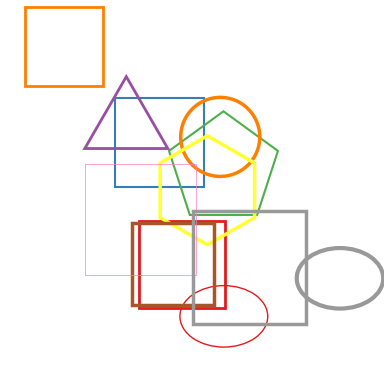[{"shape": "square", "thickness": 2, "radius": 0.56, "center": [0.473, 0.313]}, {"shape": "oval", "thickness": 1, "radius": 0.57, "center": [0.581, 0.178]}, {"shape": "square", "thickness": 1.5, "radius": 0.58, "center": [0.415, 0.63]}, {"shape": "pentagon", "thickness": 1.5, "radius": 0.74, "center": [0.58, 0.562]}, {"shape": "triangle", "thickness": 2, "radius": 0.62, "center": [0.328, 0.676]}, {"shape": "square", "thickness": 2, "radius": 0.51, "center": [0.166, 0.88]}, {"shape": "circle", "thickness": 2.5, "radius": 0.51, "center": [0.572, 0.644]}, {"shape": "hexagon", "thickness": 2.5, "radius": 0.71, "center": [0.539, 0.506]}, {"shape": "square", "thickness": 2.5, "radius": 0.53, "center": [0.449, 0.314]}, {"shape": "square", "thickness": 0.5, "radius": 0.72, "center": [0.365, 0.43]}, {"shape": "square", "thickness": 2.5, "radius": 0.73, "center": [0.649, 0.306]}, {"shape": "oval", "thickness": 3, "radius": 0.56, "center": [0.883, 0.277]}]